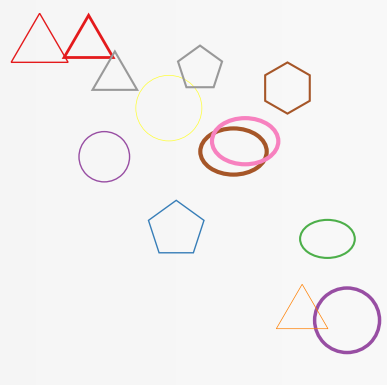[{"shape": "triangle", "thickness": 2, "radius": 0.37, "center": [0.229, 0.887]}, {"shape": "triangle", "thickness": 1, "radius": 0.42, "center": [0.102, 0.881]}, {"shape": "pentagon", "thickness": 1, "radius": 0.38, "center": [0.455, 0.404]}, {"shape": "oval", "thickness": 1.5, "radius": 0.35, "center": [0.845, 0.379]}, {"shape": "circle", "thickness": 1, "radius": 0.33, "center": [0.269, 0.593]}, {"shape": "circle", "thickness": 2.5, "radius": 0.42, "center": [0.896, 0.168]}, {"shape": "triangle", "thickness": 0.5, "radius": 0.38, "center": [0.78, 0.185]}, {"shape": "circle", "thickness": 0.5, "radius": 0.43, "center": [0.436, 0.719]}, {"shape": "oval", "thickness": 3, "radius": 0.43, "center": [0.603, 0.606]}, {"shape": "hexagon", "thickness": 1.5, "radius": 0.33, "center": [0.742, 0.771]}, {"shape": "oval", "thickness": 3, "radius": 0.43, "center": [0.633, 0.633]}, {"shape": "triangle", "thickness": 1.5, "radius": 0.33, "center": [0.296, 0.8]}, {"shape": "pentagon", "thickness": 1.5, "radius": 0.3, "center": [0.516, 0.822]}]